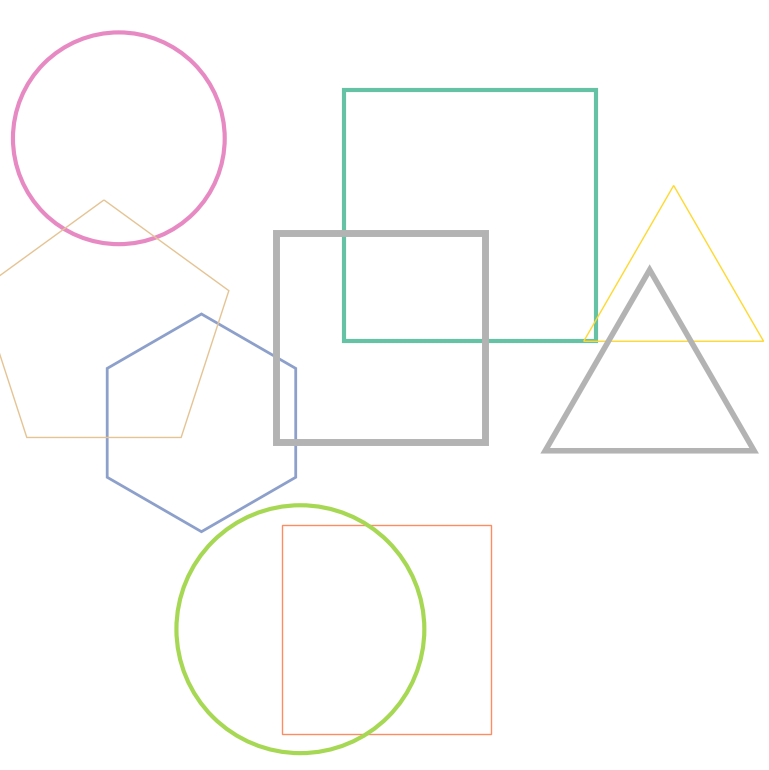[{"shape": "square", "thickness": 1.5, "radius": 0.82, "center": [0.61, 0.72]}, {"shape": "square", "thickness": 0.5, "radius": 0.68, "center": [0.502, 0.182]}, {"shape": "hexagon", "thickness": 1, "radius": 0.71, "center": [0.262, 0.451]}, {"shape": "circle", "thickness": 1.5, "radius": 0.69, "center": [0.154, 0.82]}, {"shape": "circle", "thickness": 1.5, "radius": 0.8, "center": [0.39, 0.183]}, {"shape": "triangle", "thickness": 0.5, "radius": 0.67, "center": [0.875, 0.624]}, {"shape": "pentagon", "thickness": 0.5, "radius": 0.85, "center": [0.135, 0.57]}, {"shape": "square", "thickness": 2.5, "radius": 0.68, "center": [0.494, 0.561]}, {"shape": "triangle", "thickness": 2, "radius": 0.78, "center": [0.844, 0.493]}]